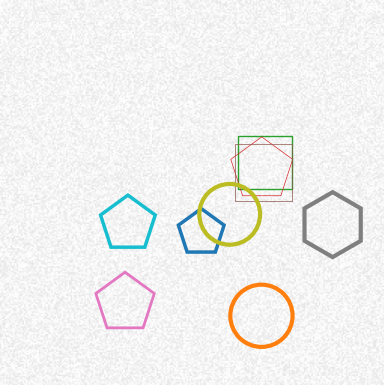[{"shape": "pentagon", "thickness": 2.5, "radius": 0.31, "center": [0.523, 0.396]}, {"shape": "circle", "thickness": 3, "radius": 0.4, "center": [0.679, 0.18]}, {"shape": "square", "thickness": 1, "radius": 0.35, "center": [0.688, 0.578]}, {"shape": "pentagon", "thickness": 0.5, "radius": 0.42, "center": [0.68, 0.56]}, {"shape": "square", "thickness": 0.5, "radius": 0.37, "center": [0.684, 0.552]}, {"shape": "pentagon", "thickness": 2, "radius": 0.4, "center": [0.325, 0.213]}, {"shape": "hexagon", "thickness": 3, "radius": 0.42, "center": [0.864, 0.417]}, {"shape": "circle", "thickness": 3, "radius": 0.39, "center": [0.597, 0.443]}, {"shape": "pentagon", "thickness": 2.5, "radius": 0.37, "center": [0.332, 0.418]}]